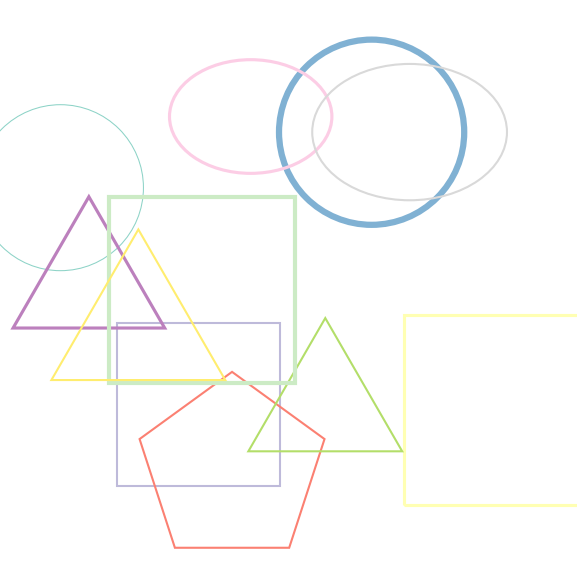[{"shape": "circle", "thickness": 0.5, "radius": 0.72, "center": [0.105, 0.674]}, {"shape": "square", "thickness": 1.5, "radius": 0.82, "center": [0.864, 0.289]}, {"shape": "square", "thickness": 1, "radius": 0.71, "center": [0.344, 0.299]}, {"shape": "pentagon", "thickness": 1, "radius": 0.84, "center": [0.402, 0.187]}, {"shape": "circle", "thickness": 3, "radius": 0.8, "center": [0.643, 0.77]}, {"shape": "triangle", "thickness": 1, "radius": 0.77, "center": [0.563, 0.295]}, {"shape": "oval", "thickness": 1.5, "radius": 0.7, "center": [0.434, 0.797]}, {"shape": "oval", "thickness": 1, "radius": 0.84, "center": [0.709, 0.77]}, {"shape": "triangle", "thickness": 1.5, "radius": 0.76, "center": [0.154, 0.507]}, {"shape": "square", "thickness": 2, "radius": 0.81, "center": [0.35, 0.497]}, {"shape": "triangle", "thickness": 1, "radius": 0.87, "center": [0.24, 0.428]}]